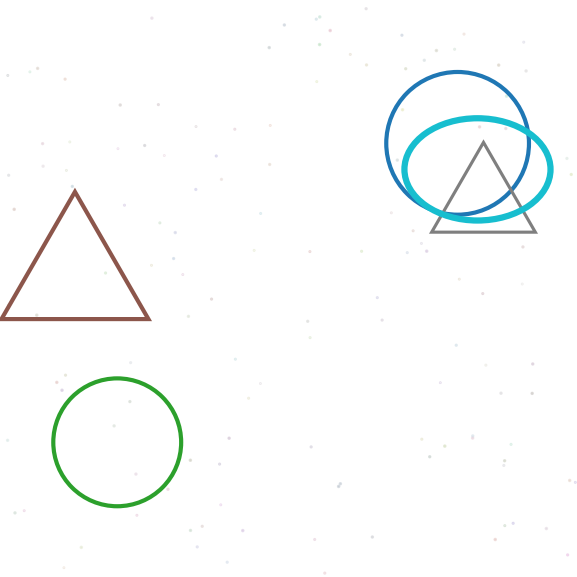[{"shape": "circle", "thickness": 2, "radius": 0.62, "center": [0.792, 0.751]}, {"shape": "circle", "thickness": 2, "radius": 0.55, "center": [0.203, 0.233]}, {"shape": "triangle", "thickness": 2, "radius": 0.73, "center": [0.13, 0.52]}, {"shape": "triangle", "thickness": 1.5, "radius": 0.52, "center": [0.837, 0.649]}, {"shape": "oval", "thickness": 3, "radius": 0.63, "center": [0.827, 0.706]}]